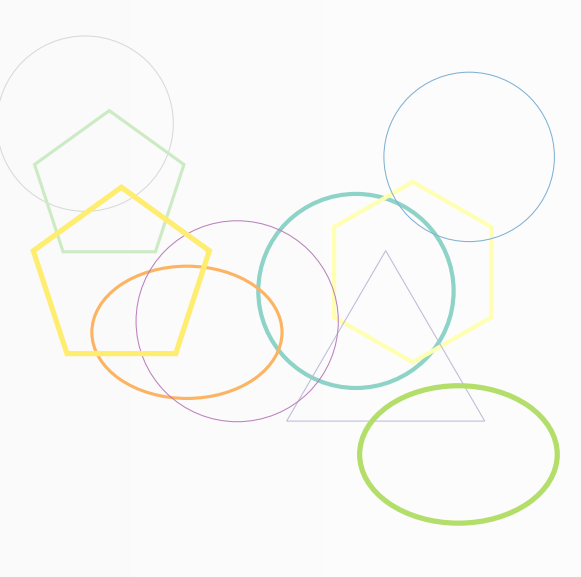[{"shape": "circle", "thickness": 2, "radius": 0.84, "center": [0.612, 0.495]}, {"shape": "hexagon", "thickness": 2, "radius": 0.78, "center": [0.71, 0.528]}, {"shape": "triangle", "thickness": 0.5, "radius": 0.98, "center": [0.664, 0.368]}, {"shape": "circle", "thickness": 0.5, "radius": 0.73, "center": [0.807, 0.727]}, {"shape": "oval", "thickness": 1.5, "radius": 0.82, "center": [0.322, 0.424]}, {"shape": "oval", "thickness": 2.5, "radius": 0.85, "center": [0.789, 0.212]}, {"shape": "circle", "thickness": 0.5, "radius": 0.76, "center": [0.146, 0.785]}, {"shape": "circle", "thickness": 0.5, "radius": 0.87, "center": [0.408, 0.443]}, {"shape": "pentagon", "thickness": 1.5, "radius": 0.68, "center": [0.188, 0.672]}, {"shape": "pentagon", "thickness": 2.5, "radius": 0.8, "center": [0.209, 0.516]}]